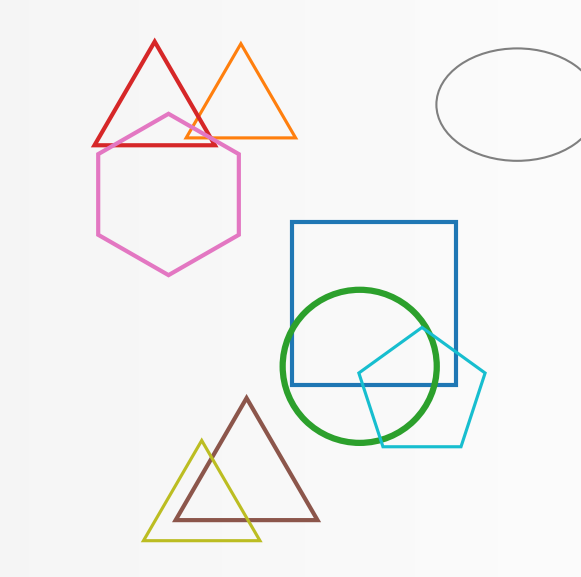[{"shape": "square", "thickness": 2, "radius": 0.71, "center": [0.643, 0.473]}, {"shape": "triangle", "thickness": 1.5, "radius": 0.54, "center": [0.414, 0.815]}, {"shape": "circle", "thickness": 3, "radius": 0.66, "center": [0.619, 0.365]}, {"shape": "triangle", "thickness": 2, "radius": 0.6, "center": [0.266, 0.807]}, {"shape": "triangle", "thickness": 2, "radius": 0.7, "center": [0.424, 0.169]}, {"shape": "hexagon", "thickness": 2, "radius": 0.7, "center": [0.29, 0.662]}, {"shape": "oval", "thickness": 1, "radius": 0.7, "center": [0.89, 0.818]}, {"shape": "triangle", "thickness": 1.5, "radius": 0.58, "center": [0.347, 0.121]}, {"shape": "pentagon", "thickness": 1.5, "radius": 0.57, "center": [0.726, 0.318]}]